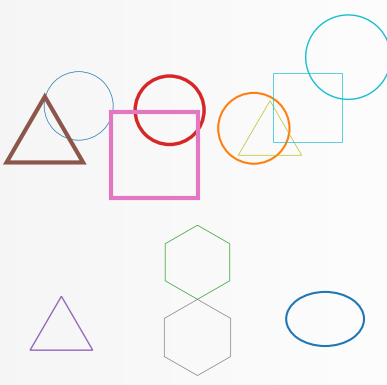[{"shape": "circle", "thickness": 0.5, "radius": 0.45, "center": [0.203, 0.725]}, {"shape": "oval", "thickness": 1.5, "radius": 0.5, "center": [0.839, 0.171]}, {"shape": "circle", "thickness": 1.5, "radius": 0.46, "center": [0.655, 0.667]}, {"shape": "hexagon", "thickness": 0.5, "radius": 0.48, "center": [0.51, 0.319]}, {"shape": "circle", "thickness": 2.5, "radius": 0.44, "center": [0.438, 0.714]}, {"shape": "triangle", "thickness": 1, "radius": 0.47, "center": [0.158, 0.137]}, {"shape": "triangle", "thickness": 3, "radius": 0.57, "center": [0.116, 0.635]}, {"shape": "square", "thickness": 3, "radius": 0.56, "center": [0.398, 0.598]}, {"shape": "hexagon", "thickness": 0.5, "radius": 0.49, "center": [0.51, 0.123]}, {"shape": "triangle", "thickness": 0.5, "radius": 0.47, "center": [0.697, 0.644]}, {"shape": "circle", "thickness": 1, "radius": 0.55, "center": [0.899, 0.852]}, {"shape": "square", "thickness": 0.5, "radius": 0.45, "center": [0.793, 0.72]}]